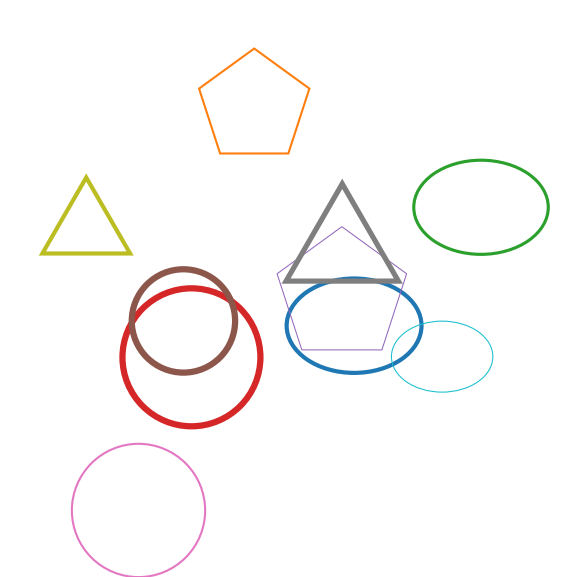[{"shape": "oval", "thickness": 2, "radius": 0.58, "center": [0.613, 0.435]}, {"shape": "pentagon", "thickness": 1, "radius": 0.5, "center": [0.44, 0.815]}, {"shape": "oval", "thickness": 1.5, "radius": 0.58, "center": [0.833, 0.64]}, {"shape": "circle", "thickness": 3, "radius": 0.6, "center": [0.331, 0.38]}, {"shape": "pentagon", "thickness": 0.5, "radius": 0.59, "center": [0.592, 0.489]}, {"shape": "circle", "thickness": 3, "radius": 0.45, "center": [0.318, 0.443]}, {"shape": "circle", "thickness": 1, "radius": 0.58, "center": [0.24, 0.115]}, {"shape": "triangle", "thickness": 2.5, "radius": 0.56, "center": [0.593, 0.569]}, {"shape": "triangle", "thickness": 2, "radius": 0.44, "center": [0.149, 0.604]}, {"shape": "oval", "thickness": 0.5, "radius": 0.44, "center": [0.766, 0.382]}]